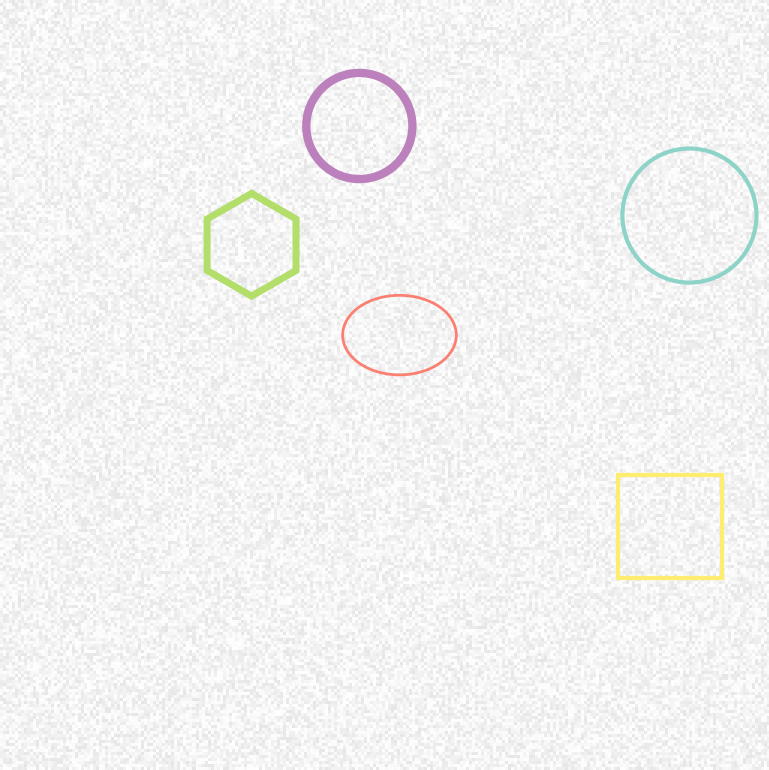[{"shape": "circle", "thickness": 1.5, "radius": 0.44, "center": [0.895, 0.72]}, {"shape": "oval", "thickness": 1, "radius": 0.37, "center": [0.519, 0.565]}, {"shape": "hexagon", "thickness": 2.5, "radius": 0.33, "center": [0.327, 0.682]}, {"shape": "circle", "thickness": 3, "radius": 0.34, "center": [0.467, 0.836]}, {"shape": "square", "thickness": 1.5, "radius": 0.34, "center": [0.87, 0.316]}]